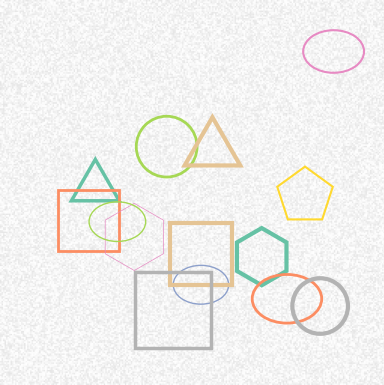[{"shape": "triangle", "thickness": 2.5, "radius": 0.36, "center": [0.248, 0.514]}, {"shape": "hexagon", "thickness": 3, "radius": 0.37, "center": [0.68, 0.333]}, {"shape": "square", "thickness": 2, "radius": 0.4, "center": [0.229, 0.427]}, {"shape": "oval", "thickness": 2, "radius": 0.45, "center": [0.745, 0.224]}, {"shape": "oval", "thickness": 1, "radius": 0.36, "center": [0.522, 0.26]}, {"shape": "oval", "thickness": 1.5, "radius": 0.4, "center": [0.867, 0.866]}, {"shape": "hexagon", "thickness": 0.5, "radius": 0.44, "center": [0.349, 0.385]}, {"shape": "circle", "thickness": 2, "radius": 0.39, "center": [0.433, 0.619]}, {"shape": "oval", "thickness": 1, "radius": 0.37, "center": [0.305, 0.424]}, {"shape": "pentagon", "thickness": 1.5, "radius": 0.38, "center": [0.792, 0.491]}, {"shape": "square", "thickness": 3, "radius": 0.4, "center": [0.522, 0.341]}, {"shape": "triangle", "thickness": 3, "radius": 0.42, "center": [0.552, 0.612]}, {"shape": "circle", "thickness": 3, "radius": 0.36, "center": [0.832, 0.205]}, {"shape": "square", "thickness": 2.5, "radius": 0.49, "center": [0.45, 0.195]}]